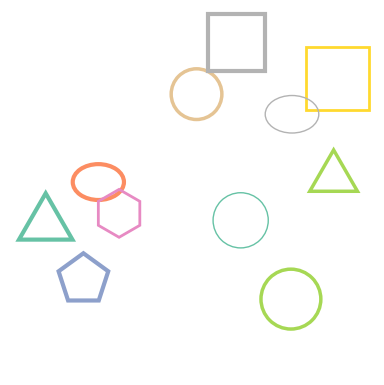[{"shape": "triangle", "thickness": 3, "radius": 0.4, "center": [0.119, 0.418]}, {"shape": "circle", "thickness": 1, "radius": 0.36, "center": [0.625, 0.428]}, {"shape": "oval", "thickness": 3, "radius": 0.33, "center": [0.255, 0.527]}, {"shape": "pentagon", "thickness": 3, "radius": 0.34, "center": [0.217, 0.274]}, {"shape": "hexagon", "thickness": 2, "radius": 0.31, "center": [0.309, 0.446]}, {"shape": "triangle", "thickness": 2.5, "radius": 0.36, "center": [0.867, 0.539]}, {"shape": "circle", "thickness": 2.5, "radius": 0.39, "center": [0.756, 0.223]}, {"shape": "square", "thickness": 2, "radius": 0.41, "center": [0.877, 0.795]}, {"shape": "circle", "thickness": 2.5, "radius": 0.33, "center": [0.51, 0.755]}, {"shape": "square", "thickness": 3, "radius": 0.37, "center": [0.613, 0.89]}, {"shape": "oval", "thickness": 1, "radius": 0.35, "center": [0.758, 0.703]}]